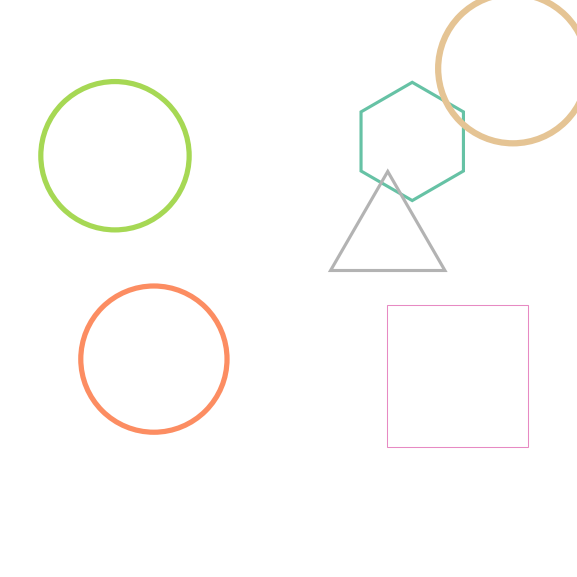[{"shape": "hexagon", "thickness": 1.5, "radius": 0.51, "center": [0.714, 0.754]}, {"shape": "circle", "thickness": 2.5, "radius": 0.63, "center": [0.267, 0.377]}, {"shape": "square", "thickness": 0.5, "radius": 0.61, "center": [0.792, 0.348]}, {"shape": "circle", "thickness": 2.5, "radius": 0.64, "center": [0.199, 0.729]}, {"shape": "circle", "thickness": 3, "radius": 0.65, "center": [0.888, 0.88]}, {"shape": "triangle", "thickness": 1.5, "radius": 0.57, "center": [0.671, 0.588]}]